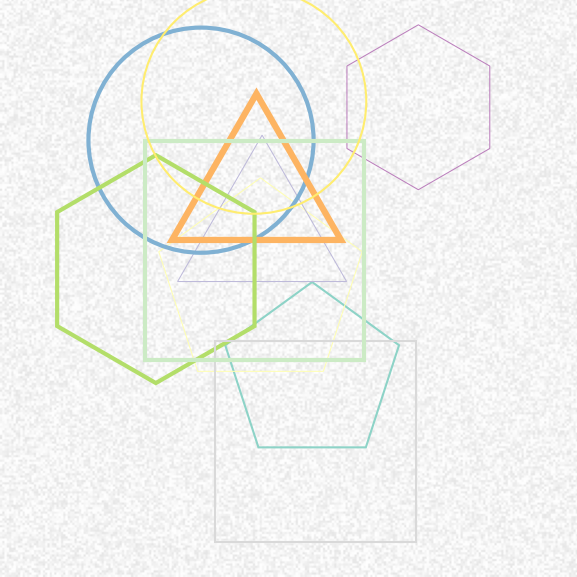[{"shape": "pentagon", "thickness": 1, "radius": 0.79, "center": [0.54, 0.352]}, {"shape": "pentagon", "thickness": 0.5, "radius": 0.93, "center": [0.451, 0.506]}, {"shape": "triangle", "thickness": 0.5, "radius": 0.84, "center": [0.454, 0.596]}, {"shape": "circle", "thickness": 2, "radius": 0.97, "center": [0.348, 0.756]}, {"shape": "triangle", "thickness": 3, "radius": 0.84, "center": [0.444, 0.668]}, {"shape": "hexagon", "thickness": 2, "radius": 0.99, "center": [0.27, 0.533]}, {"shape": "square", "thickness": 1, "radius": 0.87, "center": [0.546, 0.235]}, {"shape": "hexagon", "thickness": 0.5, "radius": 0.71, "center": [0.724, 0.813]}, {"shape": "square", "thickness": 2, "radius": 0.95, "center": [0.441, 0.566]}, {"shape": "circle", "thickness": 1, "radius": 0.97, "center": [0.44, 0.824]}]